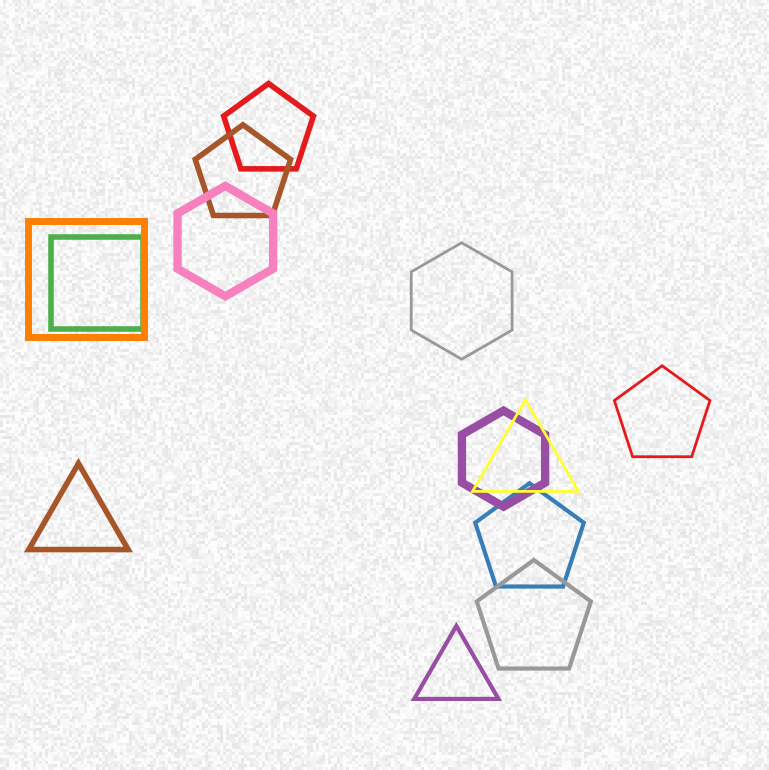[{"shape": "pentagon", "thickness": 2, "radius": 0.31, "center": [0.349, 0.83]}, {"shape": "pentagon", "thickness": 1, "radius": 0.33, "center": [0.86, 0.46]}, {"shape": "pentagon", "thickness": 1.5, "radius": 0.37, "center": [0.688, 0.298]}, {"shape": "square", "thickness": 2, "radius": 0.3, "center": [0.126, 0.632]}, {"shape": "hexagon", "thickness": 3, "radius": 0.31, "center": [0.654, 0.404]}, {"shape": "triangle", "thickness": 1.5, "radius": 0.32, "center": [0.593, 0.124]}, {"shape": "square", "thickness": 2.5, "radius": 0.38, "center": [0.112, 0.638]}, {"shape": "triangle", "thickness": 1, "radius": 0.4, "center": [0.682, 0.402]}, {"shape": "pentagon", "thickness": 2, "radius": 0.33, "center": [0.315, 0.773]}, {"shape": "triangle", "thickness": 2, "radius": 0.37, "center": [0.102, 0.324]}, {"shape": "hexagon", "thickness": 3, "radius": 0.36, "center": [0.293, 0.687]}, {"shape": "pentagon", "thickness": 1.5, "radius": 0.39, "center": [0.693, 0.195]}, {"shape": "hexagon", "thickness": 1, "radius": 0.38, "center": [0.6, 0.609]}]